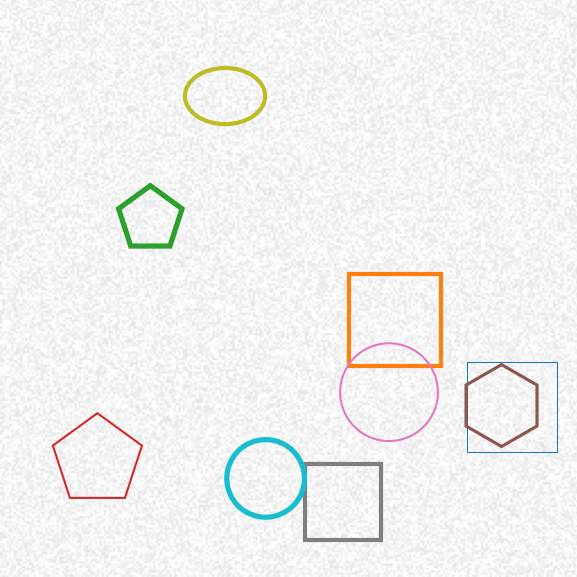[{"shape": "square", "thickness": 0.5, "radius": 0.39, "center": [0.886, 0.294]}, {"shape": "square", "thickness": 2, "radius": 0.4, "center": [0.685, 0.445]}, {"shape": "pentagon", "thickness": 2.5, "radius": 0.29, "center": [0.26, 0.62]}, {"shape": "pentagon", "thickness": 1, "radius": 0.41, "center": [0.169, 0.203]}, {"shape": "hexagon", "thickness": 1.5, "radius": 0.35, "center": [0.868, 0.297]}, {"shape": "circle", "thickness": 1, "radius": 0.42, "center": [0.674, 0.32]}, {"shape": "square", "thickness": 2, "radius": 0.33, "center": [0.594, 0.131]}, {"shape": "oval", "thickness": 2, "radius": 0.35, "center": [0.39, 0.833]}, {"shape": "circle", "thickness": 2.5, "radius": 0.34, "center": [0.46, 0.171]}]